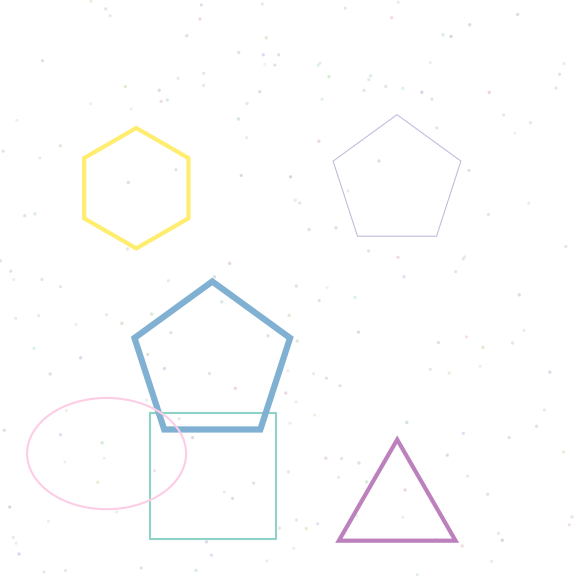[{"shape": "square", "thickness": 1, "radius": 0.54, "center": [0.369, 0.175]}, {"shape": "pentagon", "thickness": 0.5, "radius": 0.58, "center": [0.687, 0.684]}, {"shape": "pentagon", "thickness": 3, "radius": 0.71, "center": [0.368, 0.37]}, {"shape": "oval", "thickness": 1, "radius": 0.69, "center": [0.185, 0.214]}, {"shape": "triangle", "thickness": 2, "radius": 0.58, "center": [0.688, 0.121]}, {"shape": "hexagon", "thickness": 2, "radius": 0.52, "center": [0.236, 0.673]}]